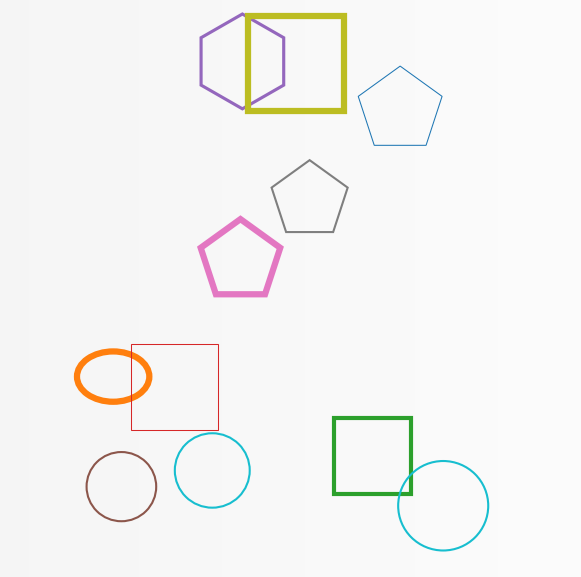[{"shape": "pentagon", "thickness": 0.5, "radius": 0.38, "center": [0.688, 0.809]}, {"shape": "oval", "thickness": 3, "radius": 0.31, "center": [0.195, 0.347]}, {"shape": "square", "thickness": 2, "radius": 0.33, "center": [0.641, 0.209]}, {"shape": "square", "thickness": 0.5, "radius": 0.37, "center": [0.299, 0.33]}, {"shape": "hexagon", "thickness": 1.5, "radius": 0.41, "center": [0.417, 0.893]}, {"shape": "circle", "thickness": 1, "radius": 0.3, "center": [0.209, 0.156]}, {"shape": "pentagon", "thickness": 3, "radius": 0.36, "center": [0.414, 0.548]}, {"shape": "pentagon", "thickness": 1, "radius": 0.34, "center": [0.533, 0.653]}, {"shape": "square", "thickness": 3, "radius": 0.41, "center": [0.51, 0.889]}, {"shape": "circle", "thickness": 1, "radius": 0.32, "center": [0.365, 0.184]}, {"shape": "circle", "thickness": 1, "radius": 0.39, "center": [0.763, 0.123]}]